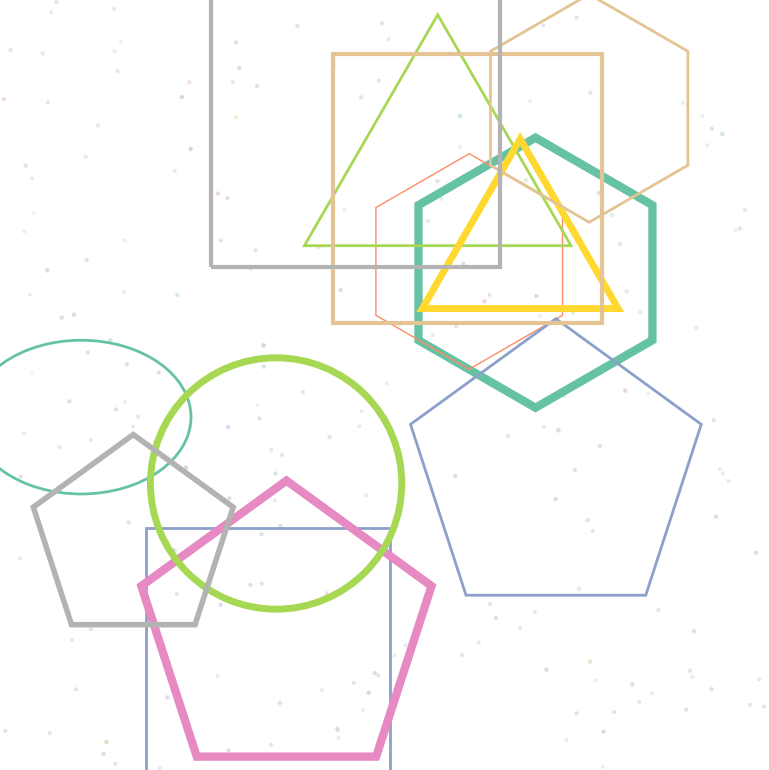[{"shape": "oval", "thickness": 1, "radius": 0.71, "center": [0.105, 0.458]}, {"shape": "hexagon", "thickness": 3, "radius": 0.88, "center": [0.695, 0.646]}, {"shape": "hexagon", "thickness": 0.5, "radius": 0.7, "center": [0.609, 0.66]}, {"shape": "square", "thickness": 1, "radius": 0.79, "center": [0.349, 0.156]}, {"shape": "pentagon", "thickness": 1, "radius": 0.99, "center": [0.722, 0.388]}, {"shape": "pentagon", "thickness": 3, "radius": 0.99, "center": [0.372, 0.178]}, {"shape": "circle", "thickness": 2.5, "radius": 0.82, "center": [0.359, 0.372]}, {"shape": "triangle", "thickness": 1, "radius": 1.0, "center": [0.568, 0.781]}, {"shape": "triangle", "thickness": 2.5, "radius": 0.73, "center": [0.676, 0.673]}, {"shape": "square", "thickness": 1.5, "radius": 0.87, "center": [0.608, 0.755]}, {"shape": "hexagon", "thickness": 1, "radius": 0.74, "center": [0.765, 0.859]}, {"shape": "pentagon", "thickness": 2, "radius": 0.68, "center": [0.173, 0.299]}, {"shape": "square", "thickness": 1.5, "radius": 0.94, "center": [0.461, 0.841]}]